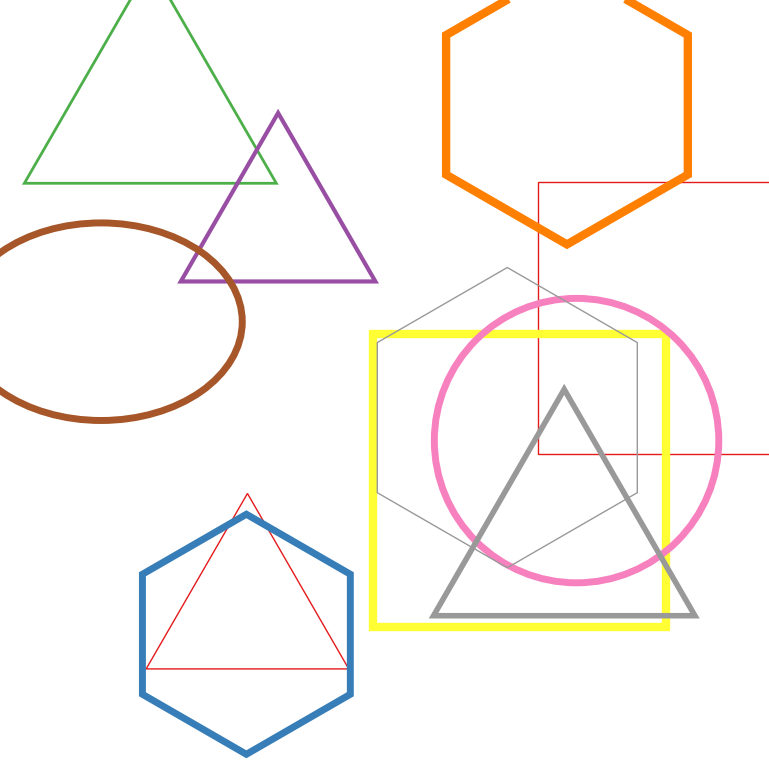[{"shape": "square", "thickness": 0.5, "radius": 0.88, "center": [0.876, 0.587]}, {"shape": "triangle", "thickness": 0.5, "radius": 0.76, "center": [0.321, 0.207]}, {"shape": "hexagon", "thickness": 2.5, "radius": 0.78, "center": [0.32, 0.176]}, {"shape": "triangle", "thickness": 1, "radius": 0.94, "center": [0.195, 0.856]}, {"shape": "triangle", "thickness": 1.5, "radius": 0.73, "center": [0.361, 0.707]}, {"shape": "hexagon", "thickness": 3, "radius": 0.91, "center": [0.736, 0.864]}, {"shape": "square", "thickness": 3, "radius": 0.95, "center": [0.674, 0.376]}, {"shape": "oval", "thickness": 2.5, "radius": 0.92, "center": [0.131, 0.582]}, {"shape": "circle", "thickness": 2.5, "radius": 0.92, "center": [0.749, 0.428]}, {"shape": "hexagon", "thickness": 0.5, "radius": 0.97, "center": [0.659, 0.458]}, {"shape": "triangle", "thickness": 2, "radius": 0.98, "center": [0.733, 0.298]}]